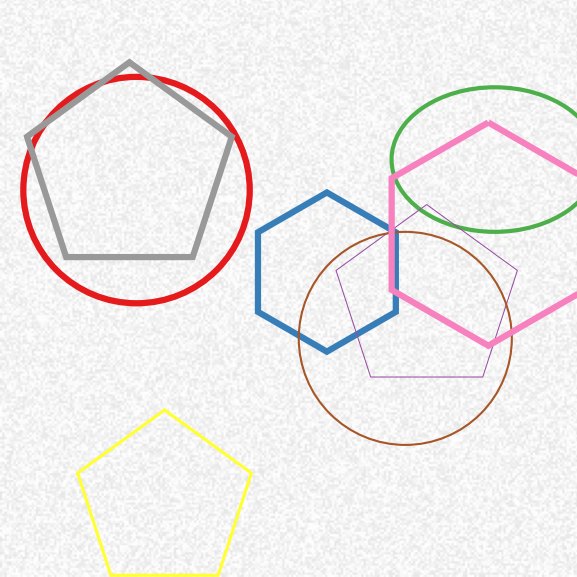[{"shape": "circle", "thickness": 3, "radius": 0.98, "center": [0.236, 0.67]}, {"shape": "hexagon", "thickness": 3, "radius": 0.69, "center": [0.566, 0.528]}, {"shape": "oval", "thickness": 2, "radius": 0.89, "center": [0.857, 0.723]}, {"shape": "pentagon", "thickness": 0.5, "radius": 0.83, "center": [0.739, 0.48]}, {"shape": "pentagon", "thickness": 1.5, "radius": 0.79, "center": [0.285, 0.131]}, {"shape": "circle", "thickness": 1, "radius": 0.92, "center": [0.702, 0.413]}, {"shape": "hexagon", "thickness": 3, "radius": 0.97, "center": [0.846, 0.594]}, {"shape": "pentagon", "thickness": 3, "radius": 0.93, "center": [0.224, 0.705]}]